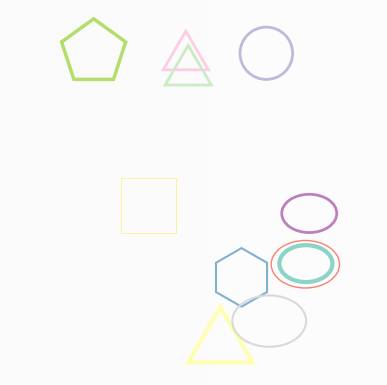[{"shape": "oval", "thickness": 3, "radius": 0.34, "center": [0.789, 0.315]}, {"shape": "triangle", "thickness": 3, "radius": 0.48, "center": [0.569, 0.107]}, {"shape": "circle", "thickness": 2, "radius": 0.34, "center": [0.687, 0.862]}, {"shape": "oval", "thickness": 1, "radius": 0.44, "center": [0.788, 0.314]}, {"shape": "hexagon", "thickness": 1.5, "radius": 0.38, "center": [0.623, 0.279]}, {"shape": "pentagon", "thickness": 2.5, "radius": 0.43, "center": [0.242, 0.864]}, {"shape": "triangle", "thickness": 2, "radius": 0.34, "center": [0.48, 0.852]}, {"shape": "oval", "thickness": 1.5, "radius": 0.48, "center": [0.695, 0.166]}, {"shape": "oval", "thickness": 2, "radius": 0.36, "center": [0.798, 0.446]}, {"shape": "triangle", "thickness": 2, "radius": 0.34, "center": [0.486, 0.814]}, {"shape": "square", "thickness": 0.5, "radius": 0.36, "center": [0.384, 0.467]}]